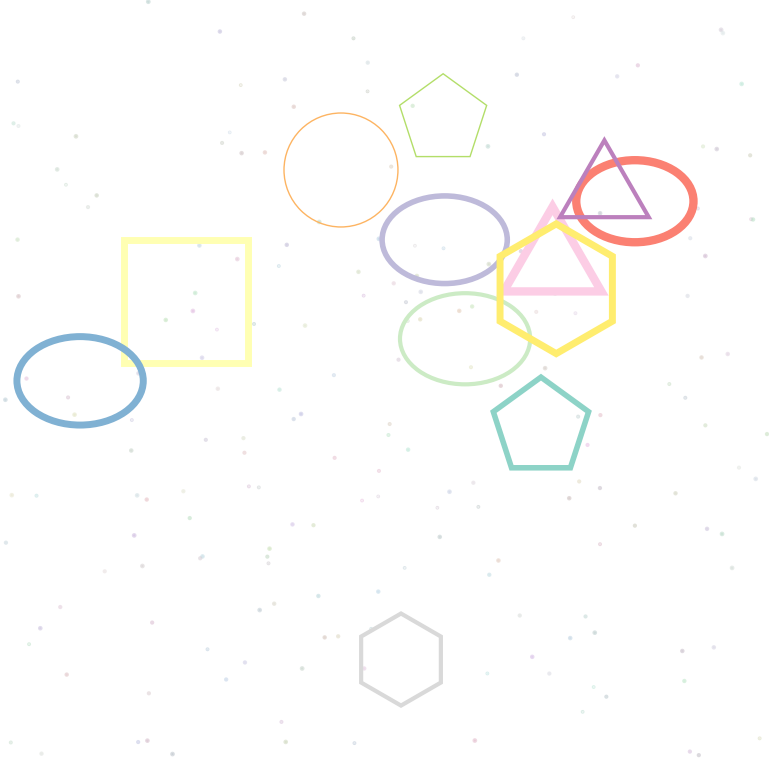[{"shape": "pentagon", "thickness": 2, "radius": 0.33, "center": [0.703, 0.445]}, {"shape": "square", "thickness": 2.5, "radius": 0.4, "center": [0.241, 0.608]}, {"shape": "oval", "thickness": 2, "radius": 0.41, "center": [0.578, 0.689]}, {"shape": "oval", "thickness": 3, "radius": 0.38, "center": [0.825, 0.739]}, {"shape": "oval", "thickness": 2.5, "radius": 0.41, "center": [0.104, 0.505]}, {"shape": "circle", "thickness": 0.5, "radius": 0.37, "center": [0.443, 0.779]}, {"shape": "pentagon", "thickness": 0.5, "radius": 0.3, "center": [0.575, 0.845]}, {"shape": "triangle", "thickness": 3, "radius": 0.37, "center": [0.718, 0.658]}, {"shape": "hexagon", "thickness": 1.5, "radius": 0.3, "center": [0.521, 0.143]}, {"shape": "triangle", "thickness": 1.5, "radius": 0.33, "center": [0.785, 0.751]}, {"shape": "oval", "thickness": 1.5, "radius": 0.42, "center": [0.604, 0.56]}, {"shape": "hexagon", "thickness": 2.5, "radius": 0.42, "center": [0.722, 0.625]}]